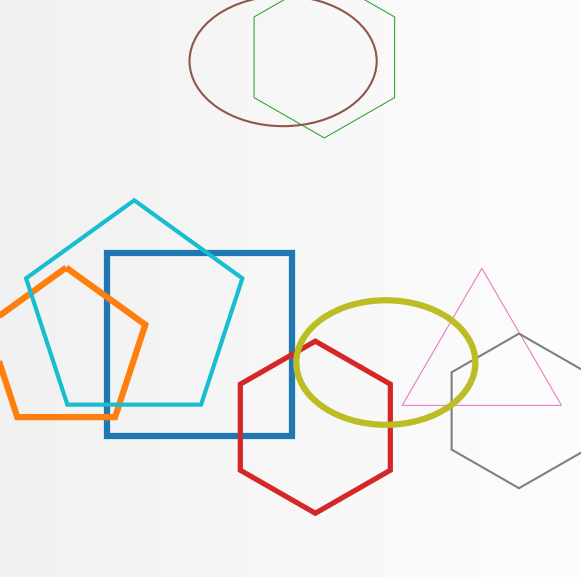[{"shape": "square", "thickness": 3, "radius": 0.79, "center": [0.344, 0.403]}, {"shape": "pentagon", "thickness": 3, "radius": 0.72, "center": [0.114, 0.393]}, {"shape": "hexagon", "thickness": 0.5, "radius": 0.7, "center": [0.558, 0.9]}, {"shape": "hexagon", "thickness": 2.5, "radius": 0.74, "center": [0.542, 0.259]}, {"shape": "oval", "thickness": 1, "radius": 0.81, "center": [0.487, 0.893]}, {"shape": "triangle", "thickness": 0.5, "radius": 0.79, "center": [0.829, 0.376]}, {"shape": "hexagon", "thickness": 1, "radius": 0.67, "center": [0.893, 0.288]}, {"shape": "oval", "thickness": 3, "radius": 0.77, "center": [0.664, 0.371]}, {"shape": "pentagon", "thickness": 2, "radius": 0.98, "center": [0.231, 0.457]}]